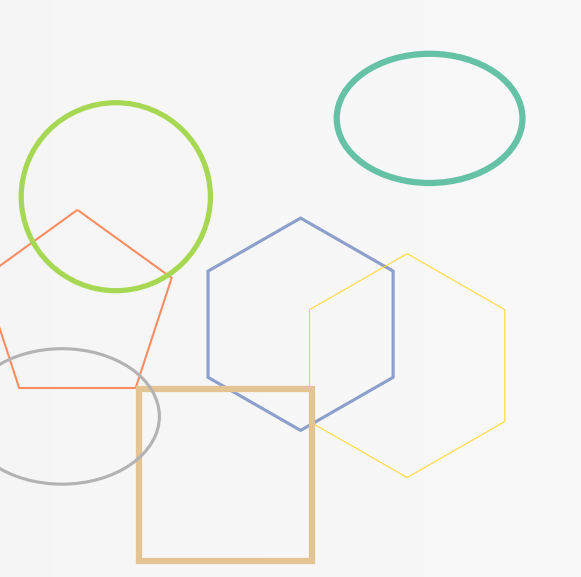[{"shape": "oval", "thickness": 3, "radius": 0.8, "center": [0.739, 0.794]}, {"shape": "pentagon", "thickness": 1, "radius": 0.85, "center": [0.133, 0.465]}, {"shape": "hexagon", "thickness": 1.5, "radius": 0.92, "center": [0.517, 0.438]}, {"shape": "circle", "thickness": 2.5, "radius": 0.81, "center": [0.199, 0.659]}, {"shape": "hexagon", "thickness": 0.5, "radius": 0.97, "center": [0.7, 0.366]}, {"shape": "square", "thickness": 3, "radius": 0.74, "center": [0.388, 0.177]}, {"shape": "oval", "thickness": 1.5, "radius": 0.84, "center": [0.107, 0.278]}]